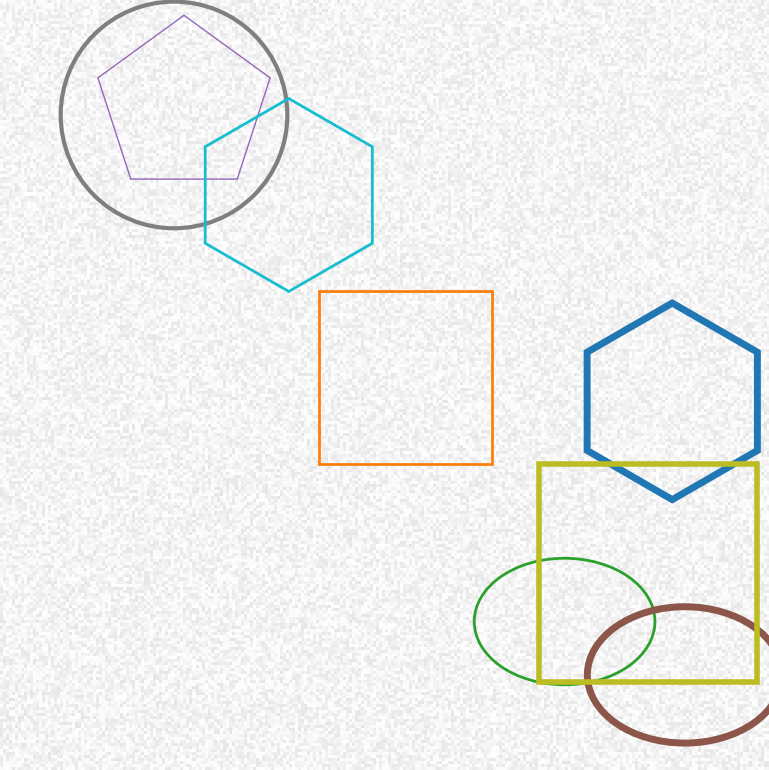[{"shape": "hexagon", "thickness": 2.5, "radius": 0.64, "center": [0.873, 0.479]}, {"shape": "square", "thickness": 1, "radius": 0.56, "center": [0.526, 0.51]}, {"shape": "oval", "thickness": 1, "radius": 0.59, "center": [0.733, 0.193]}, {"shape": "pentagon", "thickness": 0.5, "radius": 0.59, "center": [0.239, 0.863]}, {"shape": "oval", "thickness": 2.5, "radius": 0.63, "center": [0.889, 0.123]}, {"shape": "circle", "thickness": 1.5, "radius": 0.74, "center": [0.226, 0.851]}, {"shape": "square", "thickness": 2, "radius": 0.71, "center": [0.841, 0.256]}, {"shape": "hexagon", "thickness": 1, "radius": 0.63, "center": [0.375, 0.747]}]